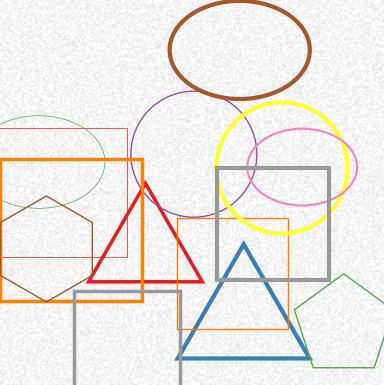[{"shape": "triangle", "thickness": 2.5, "radius": 0.85, "center": [0.378, 0.353]}, {"shape": "square", "thickness": 0.5, "radius": 0.84, "center": [0.163, 0.5]}, {"shape": "triangle", "thickness": 3, "radius": 0.99, "center": [0.633, 0.168]}, {"shape": "oval", "thickness": 0.5, "radius": 0.86, "center": [0.101, 0.579]}, {"shape": "pentagon", "thickness": 1, "radius": 0.67, "center": [0.893, 0.154]}, {"shape": "circle", "thickness": 1, "radius": 0.82, "center": [0.504, 0.599]}, {"shape": "square", "thickness": 1, "radius": 0.72, "center": [0.604, 0.291]}, {"shape": "square", "thickness": 2.5, "radius": 0.92, "center": [0.185, 0.402]}, {"shape": "circle", "thickness": 3, "radius": 0.85, "center": [0.732, 0.564]}, {"shape": "hexagon", "thickness": 1, "radius": 0.69, "center": [0.121, 0.353]}, {"shape": "oval", "thickness": 3, "radius": 0.91, "center": [0.623, 0.87]}, {"shape": "oval", "thickness": 1.5, "radius": 0.71, "center": [0.785, 0.566]}, {"shape": "square", "thickness": 3, "radius": 0.73, "center": [0.709, 0.419]}, {"shape": "square", "thickness": 2.5, "radius": 0.69, "center": [0.33, 0.106]}]